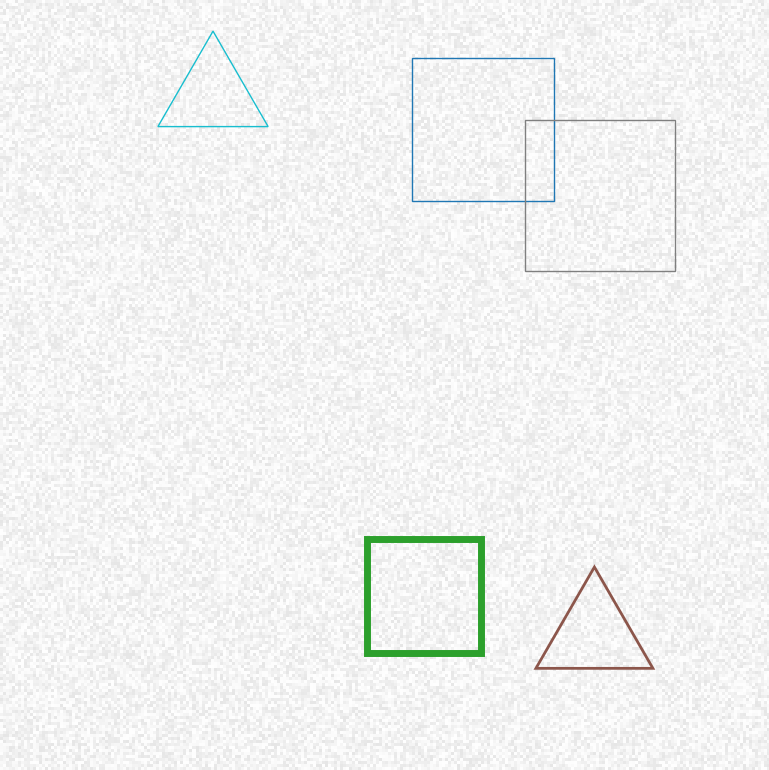[{"shape": "square", "thickness": 0.5, "radius": 0.46, "center": [0.627, 0.832]}, {"shape": "square", "thickness": 2.5, "radius": 0.37, "center": [0.551, 0.226]}, {"shape": "triangle", "thickness": 1, "radius": 0.44, "center": [0.772, 0.176]}, {"shape": "square", "thickness": 0.5, "radius": 0.49, "center": [0.779, 0.746]}, {"shape": "triangle", "thickness": 0.5, "radius": 0.41, "center": [0.277, 0.877]}]